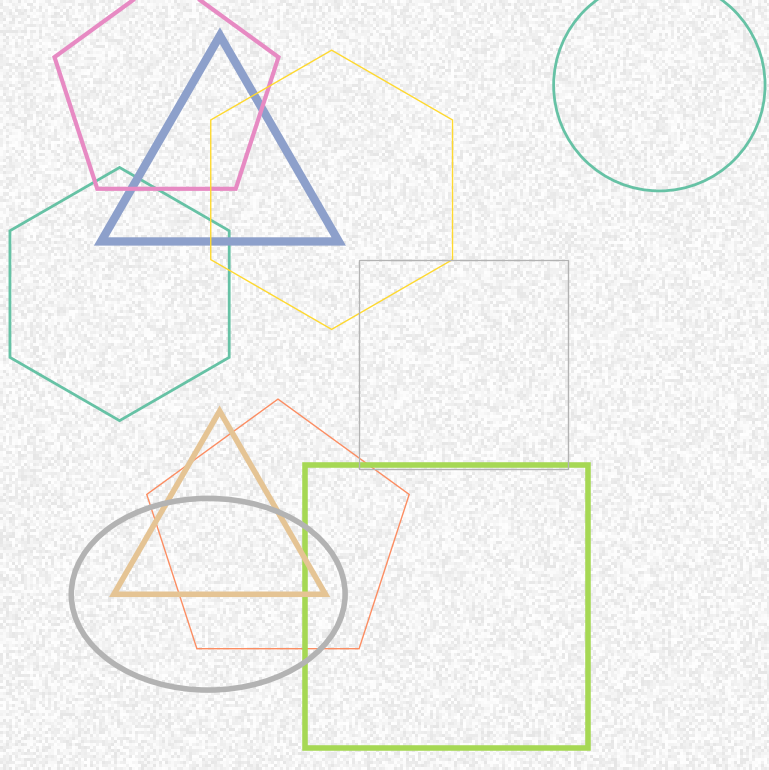[{"shape": "circle", "thickness": 1, "radius": 0.69, "center": [0.856, 0.889]}, {"shape": "hexagon", "thickness": 1, "radius": 0.82, "center": [0.155, 0.618]}, {"shape": "pentagon", "thickness": 0.5, "radius": 0.9, "center": [0.361, 0.303]}, {"shape": "triangle", "thickness": 3, "radius": 0.89, "center": [0.286, 0.776]}, {"shape": "pentagon", "thickness": 1.5, "radius": 0.76, "center": [0.216, 0.879]}, {"shape": "square", "thickness": 2, "radius": 0.92, "center": [0.58, 0.212]}, {"shape": "hexagon", "thickness": 0.5, "radius": 0.91, "center": [0.431, 0.754]}, {"shape": "triangle", "thickness": 2, "radius": 0.79, "center": [0.285, 0.308]}, {"shape": "square", "thickness": 0.5, "radius": 0.68, "center": [0.602, 0.527]}, {"shape": "oval", "thickness": 2, "radius": 0.89, "center": [0.27, 0.228]}]